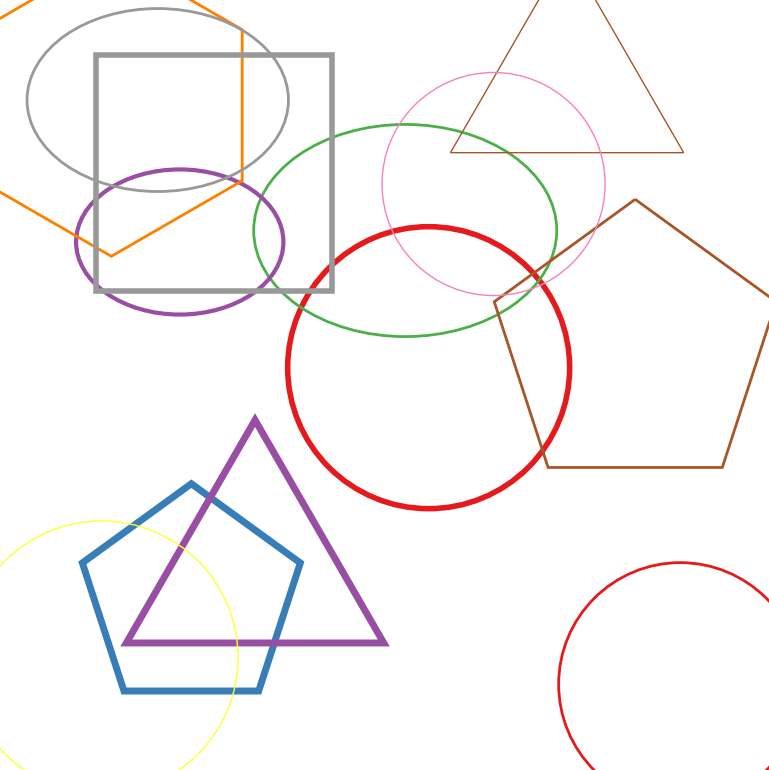[{"shape": "circle", "thickness": 1, "radius": 0.79, "center": [0.884, 0.111]}, {"shape": "circle", "thickness": 2, "radius": 0.92, "center": [0.557, 0.522]}, {"shape": "pentagon", "thickness": 2.5, "radius": 0.74, "center": [0.248, 0.223]}, {"shape": "oval", "thickness": 1, "radius": 0.98, "center": [0.526, 0.701]}, {"shape": "triangle", "thickness": 2.5, "radius": 0.96, "center": [0.331, 0.261]}, {"shape": "oval", "thickness": 1.5, "radius": 0.67, "center": [0.233, 0.686]}, {"shape": "hexagon", "thickness": 1, "radius": 0.98, "center": [0.145, 0.863]}, {"shape": "circle", "thickness": 0.5, "radius": 0.89, "center": [0.132, 0.146]}, {"shape": "pentagon", "thickness": 1, "radius": 0.96, "center": [0.825, 0.549]}, {"shape": "triangle", "thickness": 0.5, "radius": 0.87, "center": [0.736, 0.889]}, {"shape": "circle", "thickness": 0.5, "radius": 0.72, "center": [0.641, 0.761]}, {"shape": "oval", "thickness": 1, "radius": 0.85, "center": [0.205, 0.87]}, {"shape": "square", "thickness": 2, "radius": 0.77, "center": [0.279, 0.776]}]